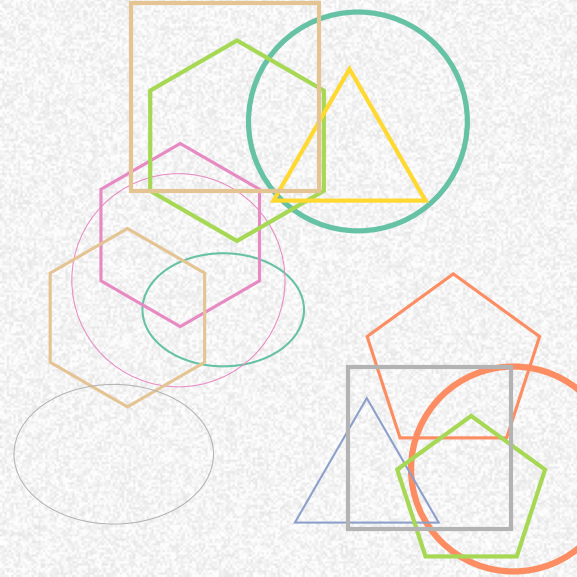[{"shape": "circle", "thickness": 2.5, "radius": 0.95, "center": [0.62, 0.789]}, {"shape": "oval", "thickness": 1, "radius": 0.7, "center": [0.387, 0.463]}, {"shape": "pentagon", "thickness": 1.5, "radius": 0.78, "center": [0.785, 0.368]}, {"shape": "circle", "thickness": 3, "radius": 0.89, "center": [0.889, 0.187]}, {"shape": "triangle", "thickness": 1, "radius": 0.72, "center": [0.635, 0.166]}, {"shape": "circle", "thickness": 0.5, "radius": 0.92, "center": [0.309, 0.514]}, {"shape": "hexagon", "thickness": 1.5, "radius": 0.79, "center": [0.312, 0.592]}, {"shape": "pentagon", "thickness": 2, "radius": 0.67, "center": [0.816, 0.144]}, {"shape": "hexagon", "thickness": 2, "radius": 0.87, "center": [0.41, 0.755]}, {"shape": "triangle", "thickness": 2, "radius": 0.76, "center": [0.605, 0.728]}, {"shape": "square", "thickness": 2, "radius": 0.81, "center": [0.39, 0.83]}, {"shape": "hexagon", "thickness": 1.5, "radius": 0.77, "center": [0.221, 0.449]}, {"shape": "oval", "thickness": 0.5, "radius": 0.86, "center": [0.197, 0.213]}, {"shape": "square", "thickness": 2, "radius": 0.7, "center": [0.744, 0.223]}]